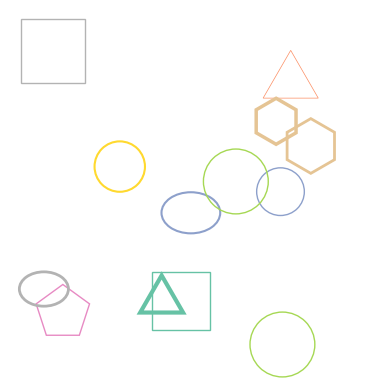[{"shape": "square", "thickness": 1, "radius": 0.37, "center": [0.47, 0.218]}, {"shape": "triangle", "thickness": 3, "radius": 0.32, "center": [0.42, 0.22]}, {"shape": "triangle", "thickness": 0.5, "radius": 0.41, "center": [0.755, 0.787]}, {"shape": "oval", "thickness": 1.5, "radius": 0.38, "center": [0.496, 0.447]}, {"shape": "circle", "thickness": 1, "radius": 0.31, "center": [0.729, 0.502]}, {"shape": "pentagon", "thickness": 1, "radius": 0.36, "center": [0.163, 0.188]}, {"shape": "circle", "thickness": 1, "radius": 0.42, "center": [0.613, 0.529]}, {"shape": "circle", "thickness": 1, "radius": 0.42, "center": [0.734, 0.105]}, {"shape": "circle", "thickness": 1.5, "radius": 0.33, "center": [0.311, 0.567]}, {"shape": "hexagon", "thickness": 2, "radius": 0.36, "center": [0.807, 0.621]}, {"shape": "hexagon", "thickness": 2.5, "radius": 0.3, "center": [0.717, 0.685]}, {"shape": "oval", "thickness": 2, "radius": 0.32, "center": [0.114, 0.249]}, {"shape": "square", "thickness": 1, "radius": 0.42, "center": [0.139, 0.867]}]